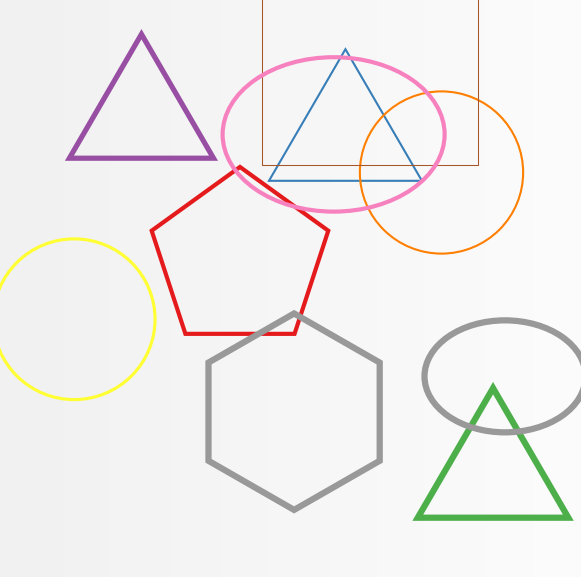[{"shape": "pentagon", "thickness": 2, "radius": 0.8, "center": [0.413, 0.55]}, {"shape": "triangle", "thickness": 1, "radius": 0.76, "center": [0.594, 0.762]}, {"shape": "triangle", "thickness": 3, "radius": 0.75, "center": [0.848, 0.177]}, {"shape": "triangle", "thickness": 2.5, "radius": 0.72, "center": [0.243, 0.797]}, {"shape": "circle", "thickness": 1, "radius": 0.7, "center": [0.76, 0.7]}, {"shape": "circle", "thickness": 1.5, "radius": 0.7, "center": [0.128, 0.446]}, {"shape": "square", "thickness": 0.5, "radius": 0.93, "center": [0.637, 0.899]}, {"shape": "oval", "thickness": 2, "radius": 0.95, "center": [0.574, 0.766]}, {"shape": "hexagon", "thickness": 3, "radius": 0.85, "center": [0.506, 0.286]}, {"shape": "oval", "thickness": 3, "radius": 0.69, "center": [0.869, 0.347]}]